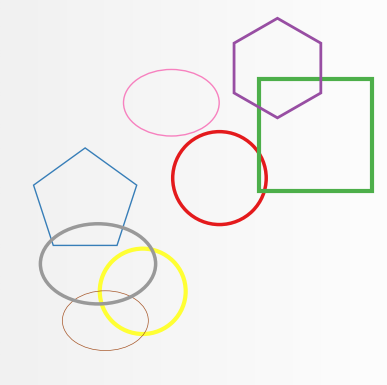[{"shape": "circle", "thickness": 2.5, "radius": 0.6, "center": [0.566, 0.537]}, {"shape": "pentagon", "thickness": 1, "radius": 0.7, "center": [0.22, 0.476]}, {"shape": "square", "thickness": 3, "radius": 0.73, "center": [0.815, 0.65]}, {"shape": "hexagon", "thickness": 2, "radius": 0.65, "center": [0.716, 0.823]}, {"shape": "circle", "thickness": 3, "radius": 0.55, "center": [0.368, 0.243]}, {"shape": "oval", "thickness": 0.5, "radius": 0.55, "center": [0.272, 0.167]}, {"shape": "oval", "thickness": 1, "radius": 0.62, "center": [0.442, 0.733]}, {"shape": "oval", "thickness": 2.5, "radius": 0.74, "center": [0.253, 0.315]}]